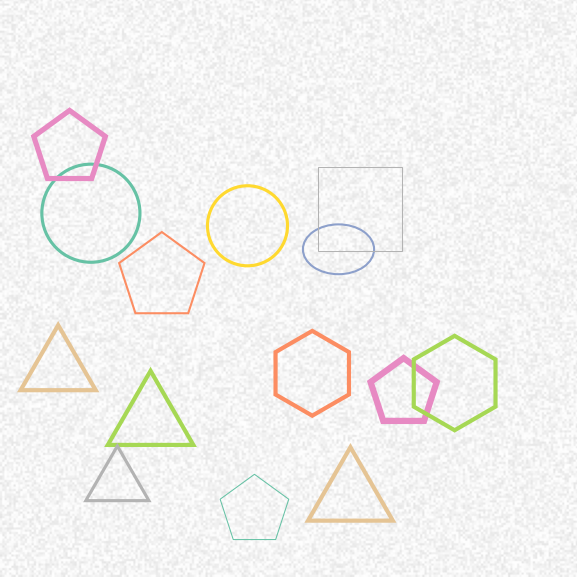[{"shape": "circle", "thickness": 1.5, "radius": 0.42, "center": [0.157, 0.63]}, {"shape": "pentagon", "thickness": 0.5, "radius": 0.31, "center": [0.441, 0.115]}, {"shape": "pentagon", "thickness": 1, "radius": 0.39, "center": [0.28, 0.52]}, {"shape": "hexagon", "thickness": 2, "radius": 0.37, "center": [0.541, 0.353]}, {"shape": "oval", "thickness": 1, "radius": 0.31, "center": [0.586, 0.567]}, {"shape": "pentagon", "thickness": 3, "radius": 0.3, "center": [0.699, 0.319]}, {"shape": "pentagon", "thickness": 2.5, "radius": 0.33, "center": [0.12, 0.743]}, {"shape": "triangle", "thickness": 2, "radius": 0.43, "center": [0.261, 0.271]}, {"shape": "hexagon", "thickness": 2, "radius": 0.41, "center": [0.787, 0.336]}, {"shape": "circle", "thickness": 1.5, "radius": 0.35, "center": [0.429, 0.608]}, {"shape": "triangle", "thickness": 2, "radius": 0.42, "center": [0.607, 0.14]}, {"shape": "triangle", "thickness": 2, "radius": 0.38, "center": [0.101, 0.361]}, {"shape": "triangle", "thickness": 1.5, "radius": 0.32, "center": [0.203, 0.164]}, {"shape": "square", "thickness": 0.5, "radius": 0.36, "center": [0.623, 0.637]}]